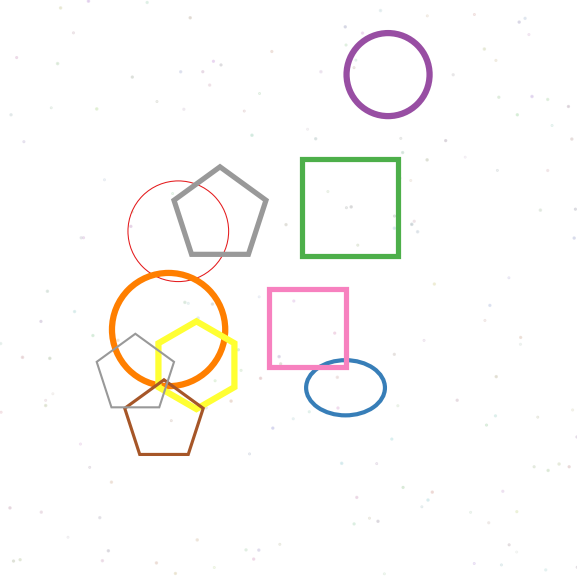[{"shape": "circle", "thickness": 0.5, "radius": 0.44, "center": [0.309, 0.599]}, {"shape": "oval", "thickness": 2, "radius": 0.34, "center": [0.598, 0.328]}, {"shape": "square", "thickness": 2.5, "radius": 0.42, "center": [0.606, 0.64]}, {"shape": "circle", "thickness": 3, "radius": 0.36, "center": [0.672, 0.87]}, {"shape": "circle", "thickness": 3, "radius": 0.49, "center": [0.292, 0.428]}, {"shape": "hexagon", "thickness": 3, "radius": 0.38, "center": [0.34, 0.367]}, {"shape": "pentagon", "thickness": 1.5, "radius": 0.36, "center": [0.284, 0.27]}, {"shape": "square", "thickness": 2.5, "radius": 0.34, "center": [0.532, 0.431]}, {"shape": "pentagon", "thickness": 2.5, "radius": 0.42, "center": [0.381, 0.626]}, {"shape": "pentagon", "thickness": 1, "radius": 0.35, "center": [0.234, 0.351]}]